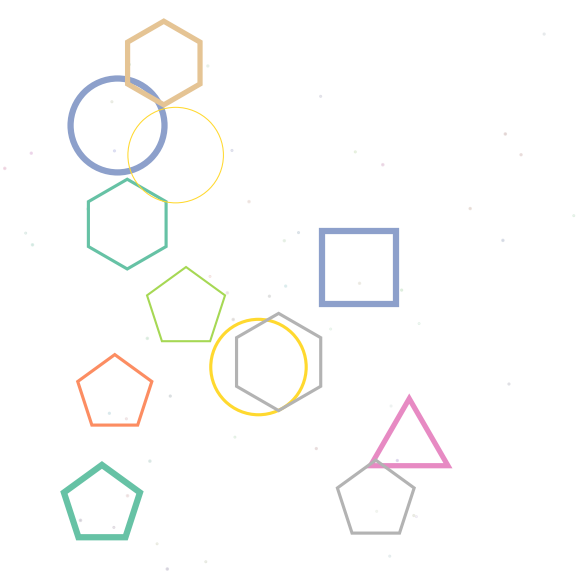[{"shape": "pentagon", "thickness": 3, "radius": 0.35, "center": [0.177, 0.125]}, {"shape": "hexagon", "thickness": 1.5, "radius": 0.39, "center": [0.22, 0.611]}, {"shape": "pentagon", "thickness": 1.5, "radius": 0.34, "center": [0.199, 0.318]}, {"shape": "square", "thickness": 3, "radius": 0.32, "center": [0.621, 0.536]}, {"shape": "circle", "thickness": 3, "radius": 0.41, "center": [0.204, 0.782]}, {"shape": "triangle", "thickness": 2.5, "radius": 0.39, "center": [0.709, 0.231]}, {"shape": "pentagon", "thickness": 1, "radius": 0.36, "center": [0.322, 0.466]}, {"shape": "circle", "thickness": 0.5, "radius": 0.41, "center": [0.304, 0.731]}, {"shape": "circle", "thickness": 1.5, "radius": 0.41, "center": [0.448, 0.364]}, {"shape": "hexagon", "thickness": 2.5, "radius": 0.36, "center": [0.284, 0.89]}, {"shape": "hexagon", "thickness": 1.5, "radius": 0.42, "center": [0.482, 0.372]}, {"shape": "pentagon", "thickness": 1.5, "radius": 0.35, "center": [0.651, 0.133]}]